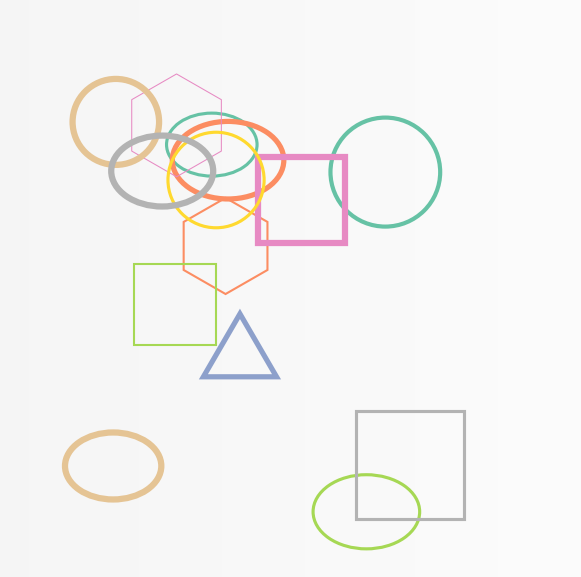[{"shape": "oval", "thickness": 1.5, "radius": 0.39, "center": [0.364, 0.749]}, {"shape": "circle", "thickness": 2, "radius": 0.47, "center": [0.663, 0.701]}, {"shape": "oval", "thickness": 2.5, "radius": 0.48, "center": [0.392, 0.722]}, {"shape": "hexagon", "thickness": 1, "radius": 0.42, "center": [0.388, 0.573]}, {"shape": "triangle", "thickness": 2.5, "radius": 0.36, "center": [0.413, 0.383]}, {"shape": "hexagon", "thickness": 0.5, "radius": 0.45, "center": [0.304, 0.782]}, {"shape": "square", "thickness": 3, "radius": 0.37, "center": [0.518, 0.653]}, {"shape": "square", "thickness": 1, "radius": 0.35, "center": [0.301, 0.472]}, {"shape": "oval", "thickness": 1.5, "radius": 0.46, "center": [0.63, 0.113]}, {"shape": "circle", "thickness": 1.5, "radius": 0.41, "center": [0.372, 0.687]}, {"shape": "circle", "thickness": 3, "radius": 0.37, "center": [0.199, 0.788]}, {"shape": "oval", "thickness": 3, "radius": 0.41, "center": [0.195, 0.192]}, {"shape": "oval", "thickness": 3, "radius": 0.44, "center": [0.279, 0.703]}, {"shape": "square", "thickness": 1.5, "radius": 0.47, "center": [0.705, 0.194]}]